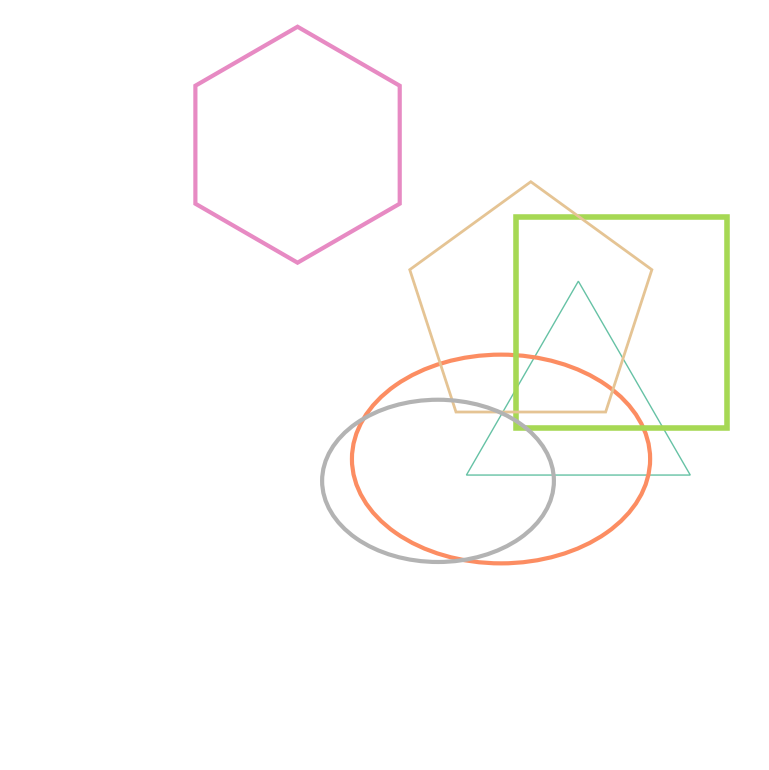[{"shape": "triangle", "thickness": 0.5, "radius": 0.84, "center": [0.751, 0.467]}, {"shape": "oval", "thickness": 1.5, "radius": 0.97, "center": [0.651, 0.404]}, {"shape": "hexagon", "thickness": 1.5, "radius": 0.77, "center": [0.386, 0.812]}, {"shape": "square", "thickness": 2, "radius": 0.69, "center": [0.807, 0.581]}, {"shape": "pentagon", "thickness": 1, "radius": 0.83, "center": [0.689, 0.599]}, {"shape": "oval", "thickness": 1.5, "radius": 0.75, "center": [0.569, 0.376]}]